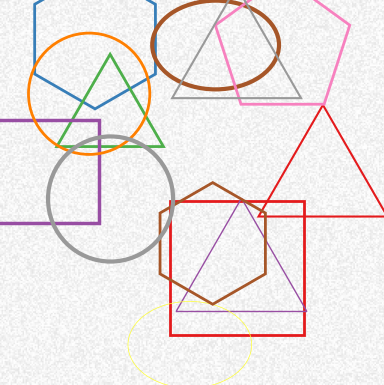[{"shape": "triangle", "thickness": 1.5, "radius": 0.97, "center": [0.839, 0.534]}, {"shape": "square", "thickness": 2, "radius": 0.87, "center": [0.616, 0.304]}, {"shape": "hexagon", "thickness": 2, "radius": 0.91, "center": [0.247, 0.898]}, {"shape": "triangle", "thickness": 2, "radius": 0.8, "center": [0.286, 0.699]}, {"shape": "triangle", "thickness": 1, "radius": 0.98, "center": [0.627, 0.289]}, {"shape": "square", "thickness": 2.5, "radius": 0.67, "center": [0.123, 0.554]}, {"shape": "circle", "thickness": 2, "radius": 0.79, "center": [0.232, 0.756]}, {"shape": "oval", "thickness": 0.5, "radius": 0.8, "center": [0.493, 0.105]}, {"shape": "hexagon", "thickness": 2, "radius": 0.79, "center": [0.553, 0.368]}, {"shape": "oval", "thickness": 3, "radius": 0.82, "center": [0.56, 0.883]}, {"shape": "pentagon", "thickness": 2, "radius": 0.92, "center": [0.734, 0.878]}, {"shape": "circle", "thickness": 3, "radius": 0.81, "center": [0.287, 0.483]}, {"shape": "triangle", "thickness": 1.5, "radius": 0.97, "center": [0.615, 0.842]}]